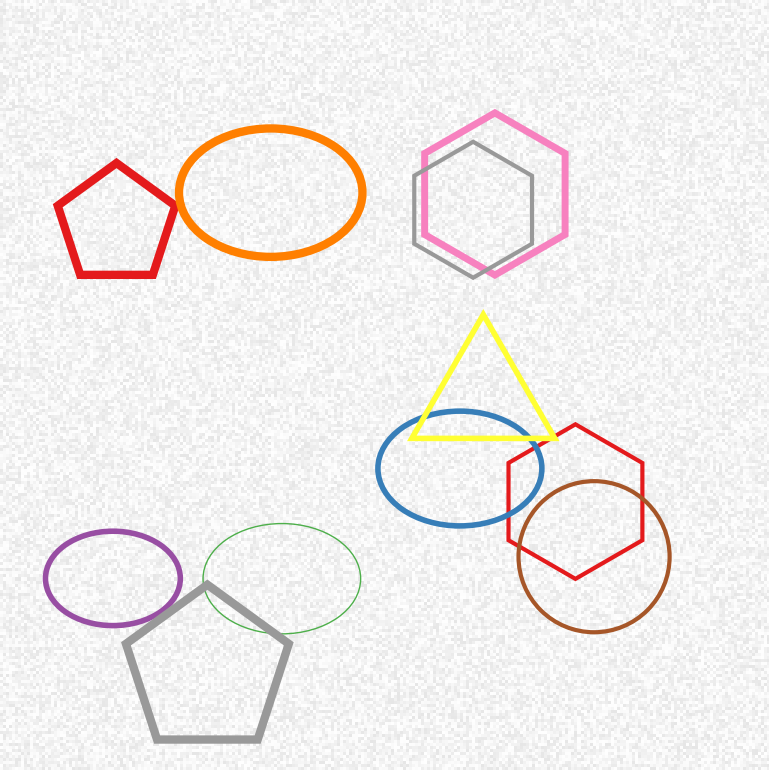[{"shape": "hexagon", "thickness": 1.5, "radius": 0.5, "center": [0.747, 0.349]}, {"shape": "pentagon", "thickness": 3, "radius": 0.4, "center": [0.151, 0.708]}, {"shape": "oval", "thickness": 2, "radius": 0.53, "center": [0.597, 0.392]}, {"shape": "oval", "thickness": 0.5, "radius": 0.51, "center": [0.366, 0.248]}, {"shape": "oval", "thickness": 2, "radius": 0.44, "center": [0.147, 0.249]}, {"shape": "oval", "thickness": 3, "radius": 0.6, "center": [0.352, 0.75]}, {"shape": "triangle", "thickness": 2, "radius": 0.54, "center": [0.628, 0.484]}, {"shape": "circle", "thickness": 1.5, "radius": 0.49, "center": [0.772, 0.277]}, {"shape": "hexagon", "thickness": 2.5, "radius": 0.53, "center": [0.643, 0.748]}, {"shape": "hexagon", "thickness": 1.5, "radius": 0.44, "center": [0.614, 0.728]}, {"shape": "pentagon", "thickness": 3, "radius": 0.56, "center": [0.269, 0.13]}]